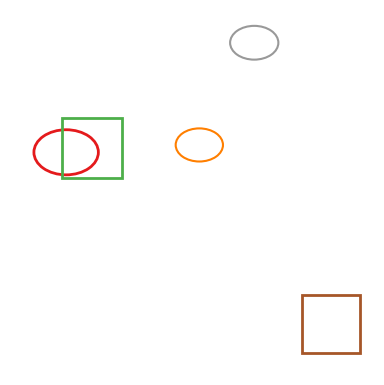[{"shape": "oval", "thickness": 2, "radius": 0.42, "center": [0.172, 0.604]}, {"shape": "square", "thickness": 2, "radius": 0.39, "center": [0.24, 0.615]}, {"shape": "oval", "thickness": 1.5, "radius": 0.31, "center": [0.518, 0.624]}, {"shape": "square", "thickness": 2, "radius": 0.38, "center": [0.861, 0.159]}, {"shape": "oval", "thickness": 1.5, "radius": 0.31, "center": [0.66, 0.889]}]